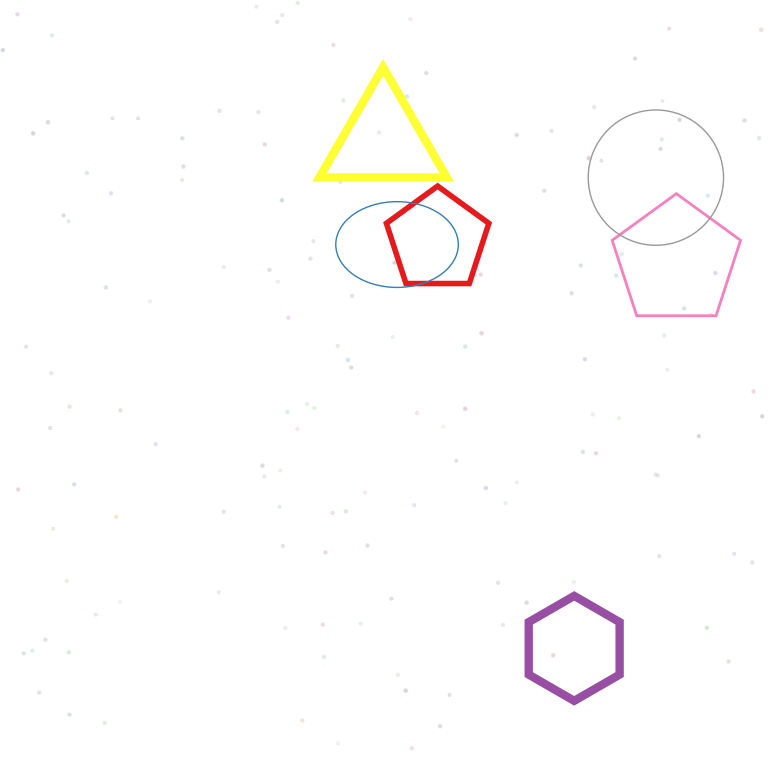[{"shape": "pentagon", "thickness": 2, "radius": 0.35, "center": [0.568, 0.688]}, {"shape": "oval", "thickness": 0.5, "radius": 0.4, "center": [0.516, 0.682]}, {"shape": "hexagon", "thickness": 3, "radius": 0.34, "center": [0.746, 0.158]}, {"shape": "triangle", "thickness": 3, "radius": 0.48, "center": [0.498, 0.817]}, {"shape": "pentagon", "thickness": 1, "radius": 0.44, "center": [0.878, 0.661]}, {"shape": "circle", "thickness": 0.5, "radius": 0.44, "center": [0.852, 0.769]}]